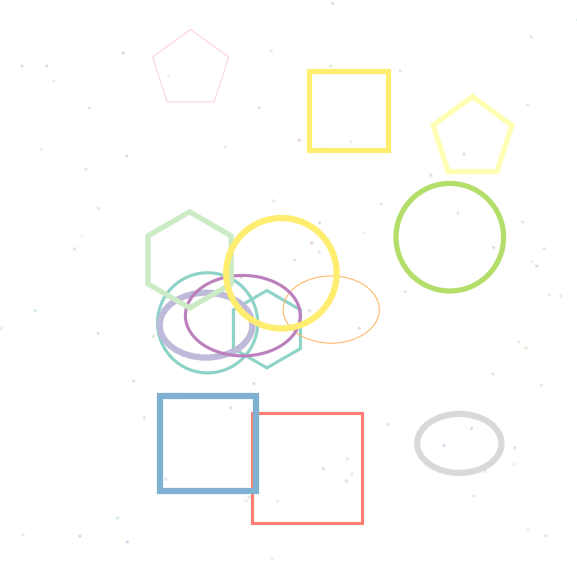[{"shape": "circle", "thickness": 1.5, "radius": 0.43, "center": [0.359, 0.44]}, {"shape": "hexagon", "thickness": 1.5, "radius": 0.33, "center": [0.462, 0.429]}, {"shape": "pentagon", "thickness": 2.5, "radius": 0.36, "center": [0.818, 0.76]}, {"shape": "oval", "thickness": 3, "radius": 0.4, "center": [0.357, 0.436]}, {"shape": "square", "thickness": 1.5, "radius": 0.48, "center": [0.532, 0.188]}, {"shape": "square", "thickness": 3, "radius": 0.41, "center": [0.36, 0.231]}, {"shape": "oval", "thickness": 0.5, "radius": 0.42, "center": [0.574, 0.463]}, {"shape": "circle", "thickness": 2.5, "radius": 0.47, "center": [0.779, 0.588]}, {"shape": "pentagon", "thickness": 0.5, "radius": 0.35, "center": [0.33, 0.879]}, {"shape": "oval", "thickness": 3, "radius": 0.36, "center": [0.795, 0.231]}, {"shape": "oval", "thickness": 1.5, "radius": 0.5, "center": [0.42, 0.453]}, {"shape": "hexagon", "thickness": 2.5, "radius": 0.42, "center": [0.328, 0.549]}, {"shape": "circle", "thickness": 3, "radius": 0.48, "center": [0.487, 0.526]}, {"shape": "square", "thickness": 2.5, "radius": 0.34, "center": [0.604, 0.808]}]